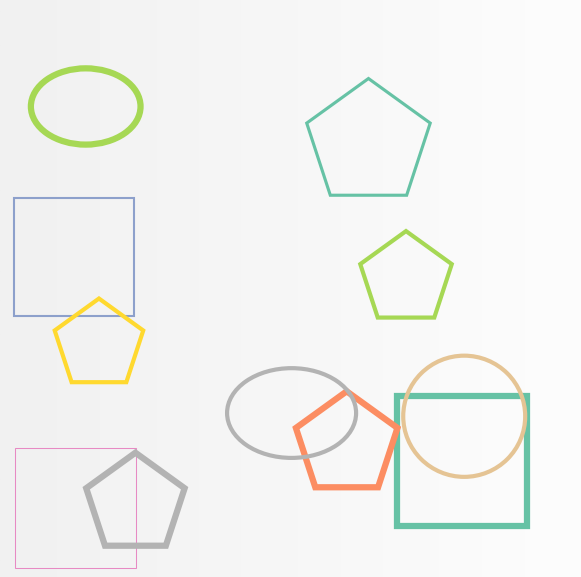[{"shape": "square", "thickness": 3, "radius": 0.56, "center": [0.795, 0.201]}, {"shape": "pentagon", "thickness": 1.5, "radius": 0.56, "center": [0.634, 0.751]}, {"shape": "pentagon", "thickness": 3, "radius": 0.46, "center": [0.596, 0.23]}, {"shape": "square", "thickness": 1, "radius": 0.51, "center": [0.127, 0.555]}, {"shape": "square", "thickness": 0.5, "radius": 0.52, "center": [0.129, 0.12]}, {"shape": "pentagon", "thickness": 2, "radius": 0.41, "center": [0.699, 0.516]}, {"shape": "oval", "thickness": 3, "radius": 0.47, "center": [0.147, 0.815]}, {"shape": "pentagon", "thickness": 2, "radius": 0.4, "center": [0.17, 0.402]}, {"shape": "circle", "thickness": 2, "radius": 0.52, "center": [0.799, 0.278]}, {"shape": "oval", "thickness": 2, "radius": 0.55, "center": [0.502, 0.284]}, {"shape": "pentagon", "thickness": 3, "radius": 0.45, "center": [0.233, 0.126]}]